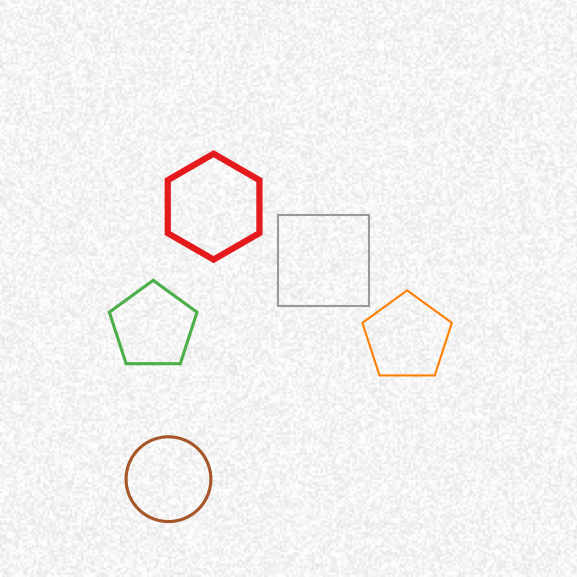[{"shape": "hexagon", "thickness": 3, "radius": 0.46, "center": [0.37, 0.641]}, {"shape": "pentagon", "thickness": 1.5, "radius": 0.4, "center": [0.265, 0.434]}, {"shape": "pentagon", "thickness": 1, "radius": 0.41, "center": [0.705, 0.415]}, {"shape": "circle", "thickness": 1.5, "radius": 0.37, "center": [0.292, 0.169]}, {"shape": "square", "thickness": 1, "radius": 0.4, "center": [0.56, 0.548]}]